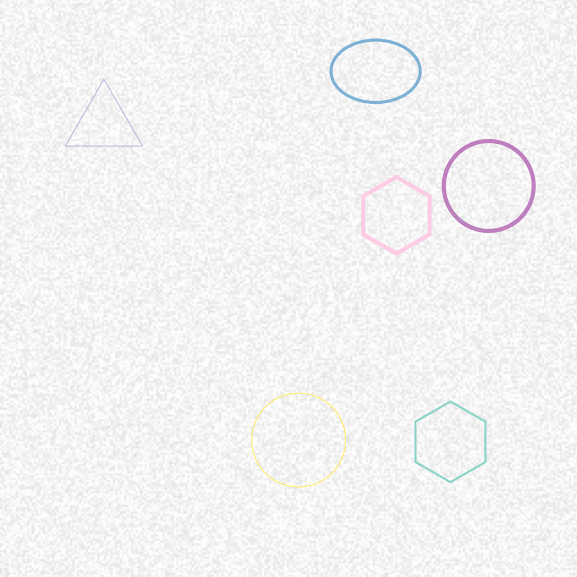[{"shape": "hexagon", "thickness": 1, "radius": 0.35, "center": [0.78, 0.234]}, {"shape": "triangle", "thickness": 0.5, "radius": 0.39, "center": [0.18, 0.785]}, {"shape": "oval", "thickness": 1.5, "radius": 0.39, "center": [0.65, 0.876]}, {"shape": "hexagon", "thickness": 2, "radius": 0.33, "center": [0.686, 0.626]}, {"shape": "circle", "thickness": 2, "radius": 0.39, "center": [0.846, 0.677]}, {"shape": "circle", "thickness": 0.5, "radius": 0.41, "center": [0.517, 0.237]}]